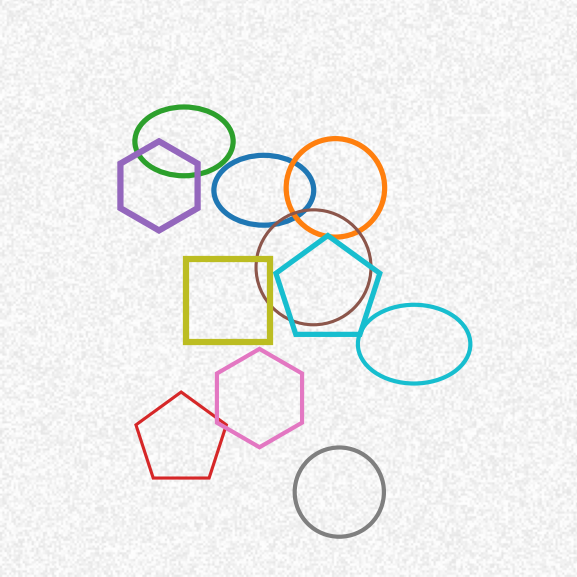[{"shape": "oval", "thickness": 2.5, "radius": 0.43, "center": [0.457, 0.67]}, {"shape": "circle", "thickness": 2.5, "radius": 0.43, "center": [0.581, 0.674]}, {"shape": "oval", "thickness": 2.5, "radius": 0.43, "center": [0.319, 0.754]}, {"shape": "pentagon", "thickness": 1.5, "radius": 0.41, "center": [0.314, 0.238]}, {"shape": "hexagon", "thickness": 3, "radius": 0.39, "center": [0.275, 0.677]}, {"shape": "circle", "thickness": 1.5, "radius": 0.5, "center": [0.543, 0.536]}, {"shape": "hexagon", "thickness": 2, "radius": 0.43, "center": [0.449, 0.31]}, {"shape": "circle", "thickness": 2, "radius": 0.39, "center": [0.588, 0.147]}, {"shape": "square", "thickness": 3, "radius": 0.36, "center": [0.395, 0.478]}, {"shape": "oval", "thickness": 2, "radius": 0.49, "center": [0.717, 0.403]}, {"shape": "pentagon", "thickness": 2.5, "radius": 0.47, "center": [0.568, 0.497]}]